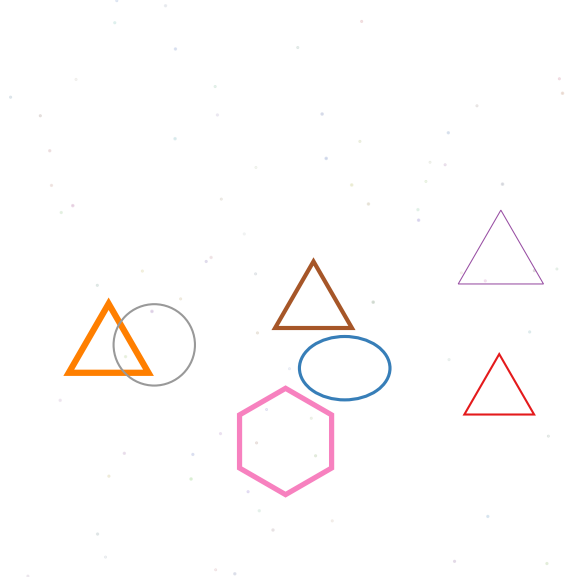[{"shape": "triangle", "thickness": 1, "radius": 0.35, "center": [0.864, 0.316]}, {"shape": "oval", "thickness": 1.5, "radius": 0.39, "center": [0.597, 0.362]}, {"shape": "triangle", "thickness": 0.5, "radius": 0.43, "center": [0.867, 0.55]}, {"shape": "triangle", "thickness": 3, "radius": 0.4, "center": [0.188, 0.393]}, {"shape": "triangle", "thickness": 2, "radius": 0.38, "center": [0.543, 0.47]}, {"shape": "hexagon", "thickness": 2.5, "radius": 0.46, "center": [0.494, 0.235]}, {"shape": "circle", "thickness": 1, "radius": 0.35, "center": [0.267, 0.402]}]